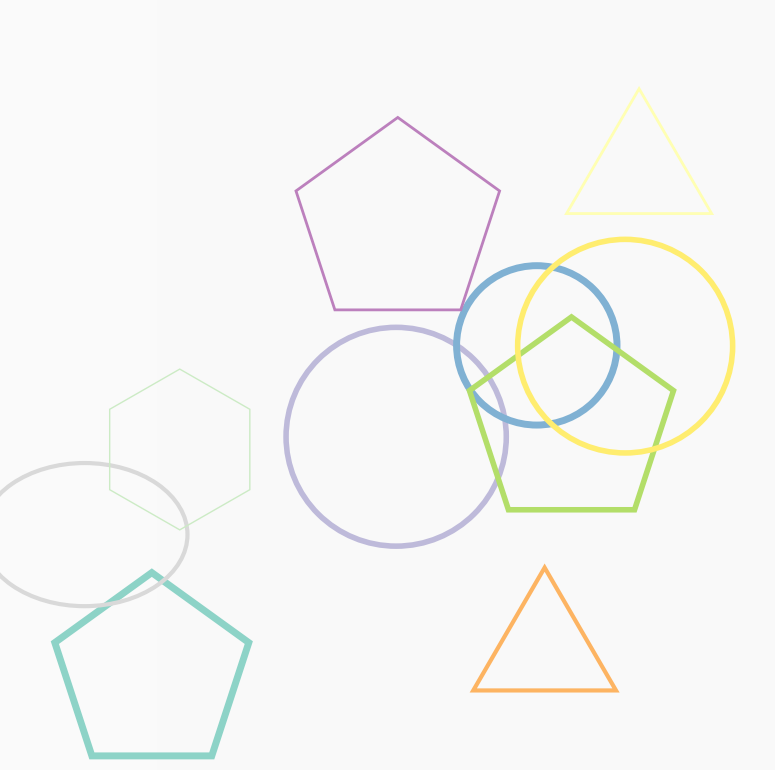[{"shape": "pentagon", "thickness": 2.5, "radius": 0.66, "center": [0.196, 0.125]}, {"shape": "triangle", "thickness": 1, "radius": 0.54, "center": [0.825, 0.777]}, {"shape": "circle", "thickness": 2, "radius": 0.71, "center": [0.511, 0.433]}, {"shape": "circle", "thickness": 2.5, "radius": 0.52, "center": [0.693, 0.551]}, {"shape": "triangle", "thickness": 1.5, "radius": 0.53, "center": [0.703, 0.156]}, {"shape": "pentagon", "thickness": 2, "radius": 0.69, "center": [0.737, 0.45]}, {"shape": "oval", "thickness": 1.5, "radius": 0.66, "center": [0.109, 0.306]}, {"shape": "pentagon", "thickness": 1, "radius": 0.69, "center": [0.513, 0.709]}, {"shape": "hexagon", "thickness": 0.5, "radius": 0.52, "center": [0.232, 0.416]}, {"shape": "circle", "thickness": 2, "radius": 0.69, "center": [0.807, 0.55]}]